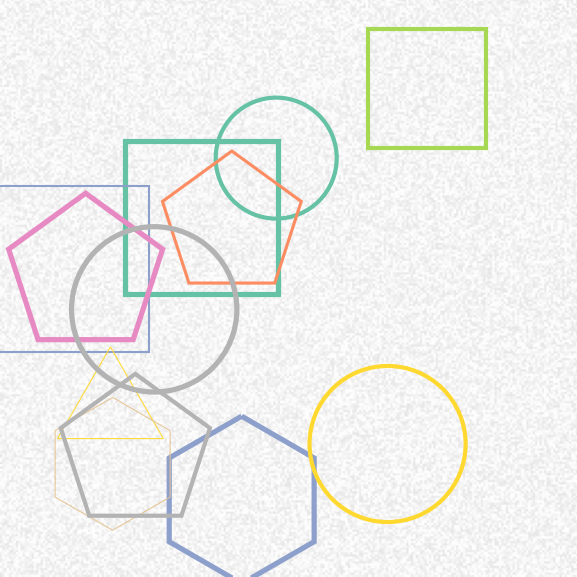[{"shape": "square", "thickness": 2.5, "radius": 0.66, "center": [0.349, 0.622]}, {"shape": "circle", "thickness": 2, "radius": 0.52, "center": [0.478, 0.725]}, {"shape": "pentagon", "thickness": 1.5, "radius": 0.63, "center": [0.401, 0.611]}, {"shape": "hexagon", "thickness": 2.5, "radius": 0.72, "center": [0.418, 0.134]}, {"shape": "square", "thickness": 1, "radius": 0.72, "center": [0.114, 0.533]}, {"shape": "pentagon", "thickness": 2.5, "radius": 0.7, "center": [0.148, 0.524]}, {"shape": "square", "thickness": 2, "radius": 0.51, "center": [0.739, 0.845]}, {"shape": "circle", "thickness": 2, "radius": 0.68, "center": [0.671, 0.23]}, {"shape": "triangle", "thickness": 0.5, "radius": 0.53, "center": [0.191, 0.293]}, {"shape": "hexagon", "thickness": 0.5, "radius": 0.57, "center": [0.195, 0.196]}, {"shape": "pentagon", "thickness": 2, "radius": 0.68, "center": [0.234, 0.216]}, {"shape": "circle", "thickness": 2.5, "radius": 0.72, "center": [0.267, 0.463]}]